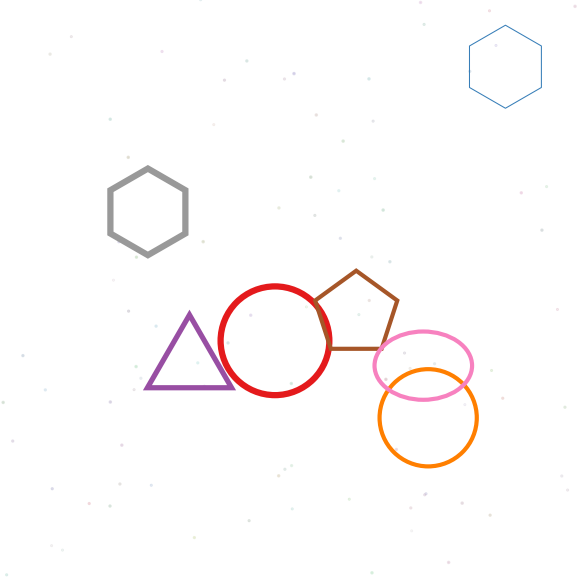[{"shape": "circle", "thickness": 3, "radius": 0.47, "center": [0.476, 0.409]}, {"shape": "hexagon", "thickness": 0.5, "radius": 0.36, "center": [0.875, 0.884]}, {"shape": "triangle", "thickness": 2.5, "radius": 0.42, "center": [0.328, 0.37]}, {"shape": "circle", "thickness": 2, "radius": 0.42, "center": [0.741, 0.276]}, {"shape": "pentagon", "thickness": 2, "radius": 0.37, "center": [0.617, 0.456]}, {"shape": "oval", "thickness": 2, "radius": 0.42, "center": [0.733, 0.366]}, {"shape": "hexagon", "thickness": 3, "radius": 0.37, "center": [0.256, 0.632]}]